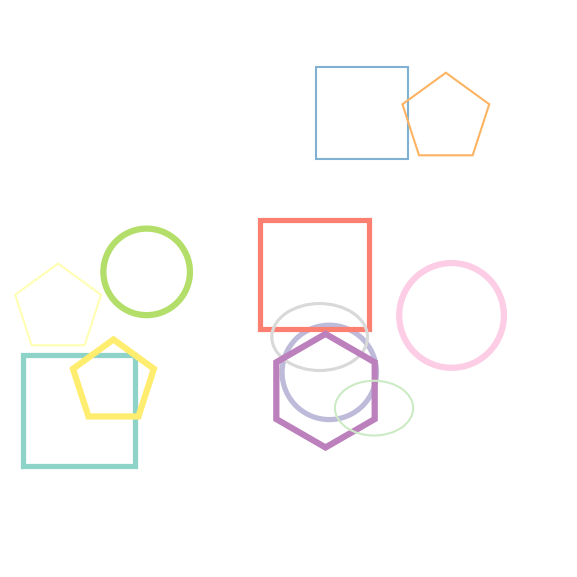[{"shape": "square", "thickness": 2.5, "radius": 0.48, "center": [0.137, 0.288]}, {"shape": "pentagon", "thickness": 1, "radius": 0.39, "center": [0.101, 0.465]}, {"shape": "circle", "thickness": 2.5, "radius": 0.41, "center": [0.57, 0.354]}, {"shape": "square", "thickness": 2.5, "radius": 0.47, "center": [0.544, 0.524]}, {"shape": "square", "thickness": 1, "radius": 0.4, "center": [0.628, 0.803]}, {"shape": "pentagon", "thickness": 1, "radius": 0.4, "center": [0.772, 0.794]}, {"shape": "circle", "thickness": 3, "radius": 0.37, "center": [0.254, 0.528]}, {"shape": "circle", "thickness": 3, "radius": 0.45, "center": [0.782, 0.453]}, {"shape": "oval", "thickness": 1.5, "radius": 0.41, "center": [0.554, 0.416]}, {"shape": "hexagon", "thickness": 3, "radius": 0.49, "center": [0.564, 0.323]}, {"shape": "oval", "thickness": 1, "radius": 0.34, "center": [0.648, 0.292]}, {"shape": "pentagon", "thickness": 3, "radius": 0.37, "center": [0.196, 0.338]}]